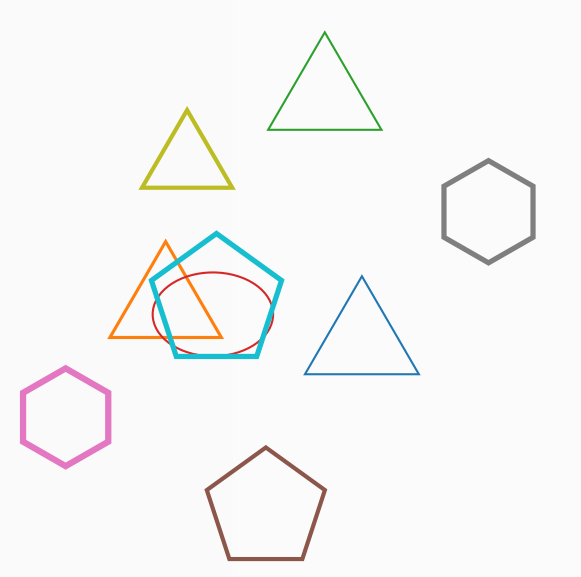[{"shape": "triangle", "thickness": 1, "radius": 0.57, "center": [0.623, 0.408]}, {"shape": "triangle", "thickness": 1.5, "radius": 0.55, "center": [0.285, 0.47]}, {"shape": "triangle", "thickness": 1, "radius": 0.56, "center": [0.559, 0.831]}, {"shape": "oval", "thickness": 1, "radius": 0.52, "center": [0.366, 0.455]}, {"shape": "pentagon", "thickness": 2, "radius": 0.53, "center": [0.457, 0.117]}, {"shape": "hexagon", "thickness": 3, "radius": 0.42, "center": [0.113, 0.277]}, {"shape": "hexagon", "thickness": 2.5, "radius": 0.44, "center": [0.84, 0.632]}, {"shape": "triangle", "thickness": 2, "radius": 0.45, "center": [0.322, 0.719]}, {"shape": "pentagon", "thickness": 2.5, "radius": 0.59, "center": [0.372, 0.477]}]